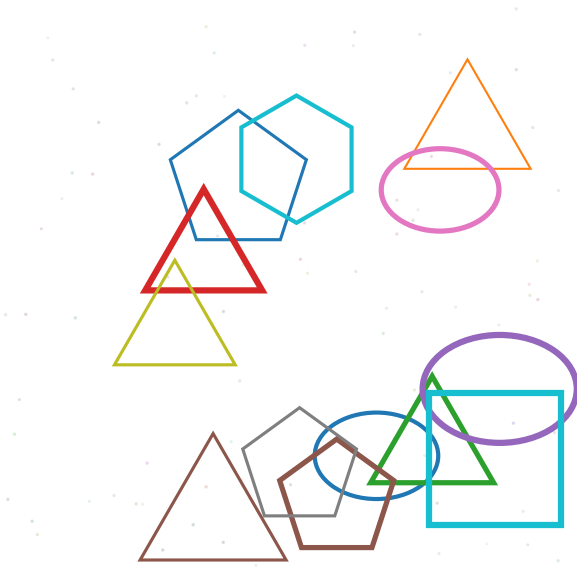[{"shape": "pentagon", "thickness": 1.5, "radius": 0.62, "center": [0.413, 0.684]}, {"shape": "oval", "thickness": 2, "radius": 0.53, "center": [0.652, 0.21]}, {"shape": "triangle", "thickness": 1, "radius": 0.63, "center": [0.809, 0.77]}, {"shape": "triangle", "thickness": 2.5, "radius": 0.61, "center": [0.748, 0.225]}, {"shape": "triangle", "thickness": 3, "radius": 0.58, "center": [0.353, 0.555]}, {"shape": "oval", "thickness": 3, "radius": 0.67, "center": [0.865, 0.326]}, {"shape": "pentagon", "thickness": 2.5, "radius": 0.52, "center": [0.583, 0.135]}, {"shape": "triangle", "thickness": 1.5, "radius": 0.73, "center": [0.369, 0.102]}, {"shape": "oval", "thickness": 2.5, "radius": 0.51, "center": [0.762, 0.67]}, {"shape": "pentagon", "thickness": 1.5, "radius": 0.52, "center": [0.519, 0.19]}, {"shape": "triangle", "thickness": 1.5, "radius": 0.6, "center": [0.303, 0.428]}, {"shape": "square", "thickness": 3, "radius": 0.57, "center": [0.857, 0.204]}, {"shape": "hexagon", "thickness": 2, "radius": 0.55, "center": [0.513, 0.723]}]